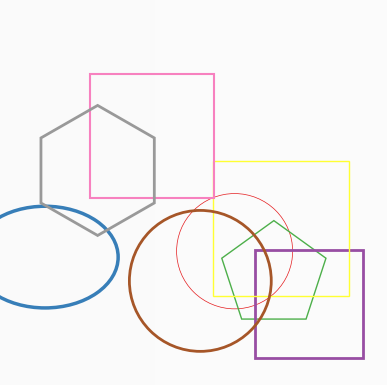[{"shape": "circle", "thickness": 0.5, "radius": 0.75, "center": [0.605, 0.348]}, {"shape": "oval", "thickness": 2.5, "radius": 0.94, "center": [0.116, 0.332]}, {"shape": "pentagon", "thickness": 1, "radius": 0.71, "center": [0.707, 0.286]}, {"shape": "square", "thickness": 2, "radius": 0.7, "center": [0.798, 0.21]}, {"shape": "square", "thickness": 1, "radius": 0.88, "center": [0.725, 0.407]}, {"shape": "circle", "thickness": 2, "radius": 0.92, "center": [0.517, 0.27]}, {"shape": "square", "thickness": 1.5, "radius": 0.8, "center": [0.392, 0.647]}, {"shape": "hexagon", "thickness": 2, "radius": 0.84, "center": [0.252, 0.557]}]